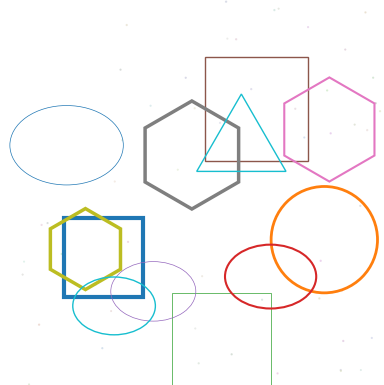[{"shape": "square", "thickness": 3, "radius": 0.51, "center": [0.27, 0.332]}, {"shape": "oval", "thickness": 0.5, "radius": 0.74, "center": [0.173, 0.623]}, {"shape": "circle", "thickness": 2, "radius": 0.69, "center": [0.842, 0.377]}, {"shape": "square", "thickness": 0.5, "radius": 0.64, "center": [0.575, 0.112]}, {"shape": "oval", "thickness": 1.5, "radius": 0.59, "center": [0.703, 0.282]}, {"shape": "oval", "thickness": 0.5, "radius": 0.55, "center": [0.398, 0.243]}, {"shape": "square", "thickness": 1, "radius": 0.67, "center": [0.667, 0.717]}, {"shape": "hexagon", "thickness": 1.5, "radius": 0.68, "center": [0.856, 0.664]}, {"shape": "hexagon", "thickness": 2.5, "radius": 0.7, "center": [0.498, 0.597]}, {"shape": "hexagon", "thickness": 2.5, "radius": 0.53, "center": [0.222, 0.353]}, {"shape": "oval", "thickness": 1, "radius": 0.54, "center": [0.296, 0.205]}, {"shape": "triangle", "thickness": 1, "radius": 0.67, "center": [0.627, 0.622]}]